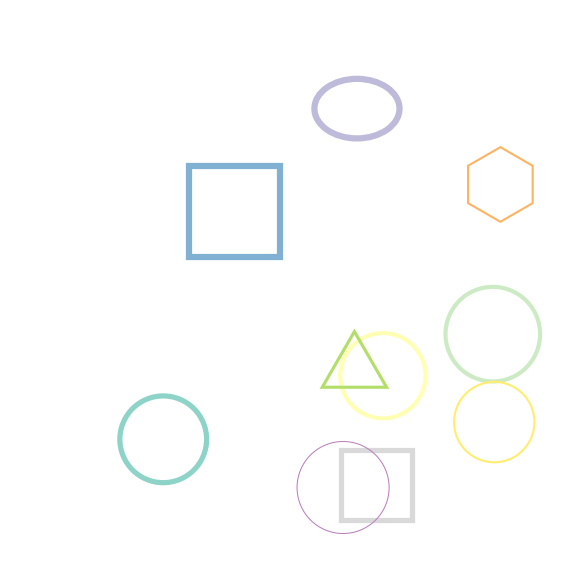[{"shape": "circle", "thickness": 2.5, "radius": 0.38, "center": [0.283, 0.238]}, {"shape": "circle", "thickness": 2, "radius": 0.37, "center": [0.663, 0.349]}, {"shape": "oval", "thickness": 3, "radius": 0.37, "center": [0.618, 0.811]}, {"shape": "square", "thickness": 3, "radius": 0.4, "center": [0.406, 0.633]}, {"shape": "hexagon", "thickness": 1, "radius": 0.32, "center": [0.866, 0.68]}, {"shape": "triangle", "thickness": 1.5, "radius": 0.32, "center": [0.614, 0.361]}, {"shape": "square", "thickness": 2.5, "radius": 0.31, "center": [0.652, 0.16]}, {"shape": "circle", "thickness": 0.5, "radius": 0.4, "center": [0.594, 0.155]}, {"shape": "circle", "thickness": 2, "radius": 0.41, "center": [0.853, 0.421]}, {"shape": "circle", "thickness": 1, "radius": 0.35, "center": [0.856, 0.268]}]